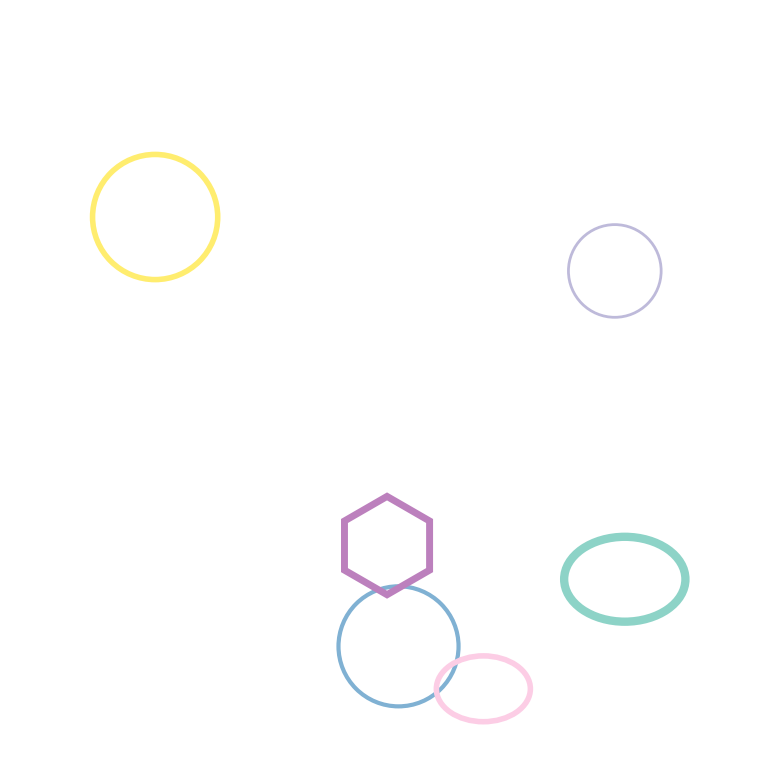[{"shape": "oval", "thickness": 3, "radius": 0.39, "center": [0.811, 0.248]}, {"shape": "circle", "thickness": 1, "radius": 0.3, "center": [0.798, 0.648]}, {"shape": "circle", "thickness": 1.5, "radius": 0.39, "center": [0.518, 0.161]}, {"shape": "oval", "thickness": 2, "radius": 0.31, "center": [0.628, 0.105]}, {"shape": "hexagon", "thickness": 2.5, "radius": 0.32, "center": [0.503, 0.291]}, {"shape": "circle", "thickness": 2, "radius": 0.41, "center": [0.201, 0.718]}]